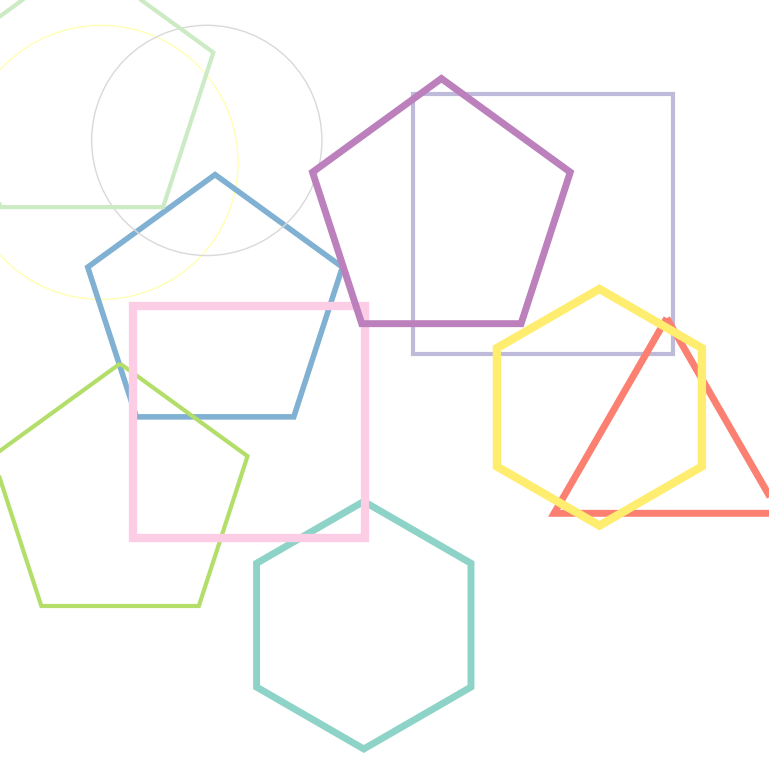[{"shape": "hexagon", "thickness": 2.5, "radius": 0.8, "center": [0.472, 0.188]}, {"shape": "circle", "thickness": 0.5, "radius": 0.89, "center": [0.131, 0.789]}, {"shape": "square", "thickness": 1.5, "radius": 0.84, "center": [0.705, 0.709]}, {"shape": "triangle", "thickness": 2.5, "radius": 0.85, "center": [0.866, 0.418]}, {"shape": "pentagon", "thickness": 2, "radius": 0.87, "center": [0.279, 0.599]}, {"shape": "pentagon", "thickness": 1.5, "radius": 0.87, "center": [0.156, 0.354]}, {"shape": "square", "thickness": 3, "radius": 0.75, "center": [0.324, 0.452]}, {"shape": "circle", "thickness": 0.5, "radius": 0.75, "center": [0.269, 0.818]}, {"shape": "pentagon", "thickness": 2.5, "radius": 0.88, "center": [0.573, 0.722]}, {"shape": "pentagon", "thickness": 1.5, "radius": 0.9, "center": [0.106, 0.876]}, {"shape": "hexagon", "thickness": 3, "radius": 0.77, "center": [0.778, 0.471]}]